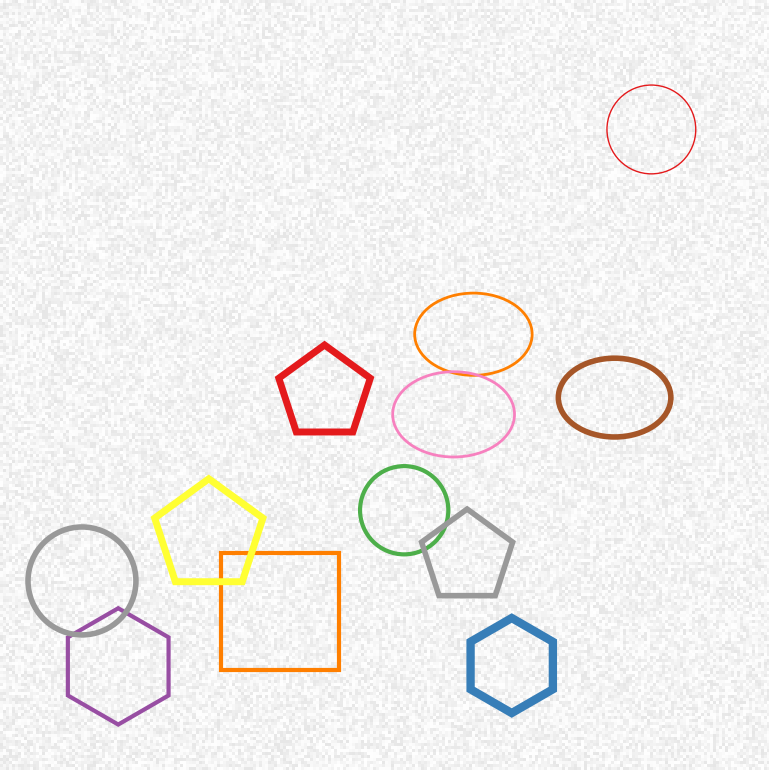[{"shape": "circle", "thickness": 0.5, "radius": 0.29, "center": [0.846, 0.832]}, {"shape": "pentagon", "thickness": 2.5, "radius": 0.31, "center": [0.422, 0.49]}, {"shape": "hexagon", "thickness": 3, "radius": 0.31, "center": [0.665, 0.136]}, {"shape": "circle", "thickness": 1.5, "radius": 0.29, "center": [0.525, 0.337]}, {"shape": "hexagon", "thickness": 1.5, "radius": 0.38, "center": [0.154, 0.135]}, {"shape": "square", "thickness": 1.5, "radius": 0.38, "center": [0.364, 0.206]}, {"shape": "oval", "thickness": 1, "radius": 0.38, "center": [0.615, 0.566]}, {"shape": "pentagon", "thickness": 2.5, "radius": 0.37, "center": [0.271, 0.304]}, {"shape": "oval", "thickness": 2, "radius": 0.37, "center": [0.798, 0.484]}, {"shape": "oval", "thickness": 1, "radius": 0.4, "center": [0.589, 0.462]}, {"shape": "pentagon", "thickness": 2, "radius": 0.31, "center": [0.607, 0.277]}, {"shape": "circle", "thickness": 2, "radius": 0.35, "center": [0.106, 0.246]}]